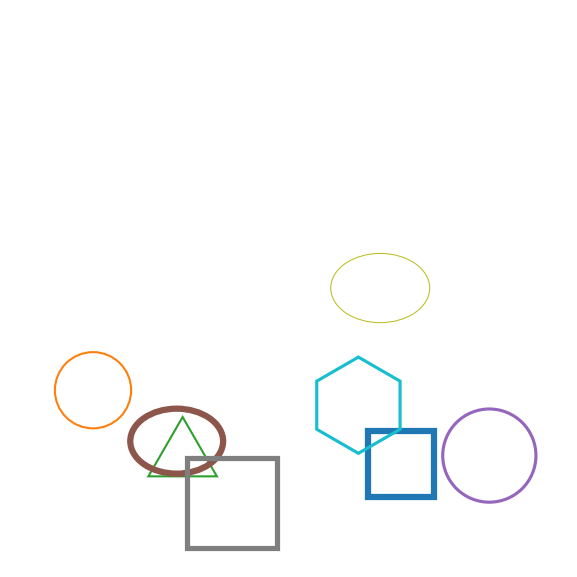[{"shape": "square", "thickness": 3, "radius": 0.29, "center": [0.695, 0.196]}, {"shape": "circle", "thickness": 1, "radius": 0.33, "center": [0.161, 0.323]}, {"shape": "triangle", "thickness": 1, "radius": 0.34, "center": [0.316, 0.209]}, {"shape": "circle", "thickness": 1.5, "radius": 0.4, "center": [0.847, 0.21]}, {"shape": "oval", "thickness": 3, "radius": 0.4, "center": [0.306, 0.235]}, {"shape": "square", "thickness": 2.5, "radius": 0.39, "center": [0.401, 0.129]}, {"shape": "oval", "thickness": 0.5, "radius": 0.43, "center": [0.658, 0.5]}, {"shape": "hexagon", "thickness": 1.5, "radius": 0.42, "center": [0.621, 0.297]}]